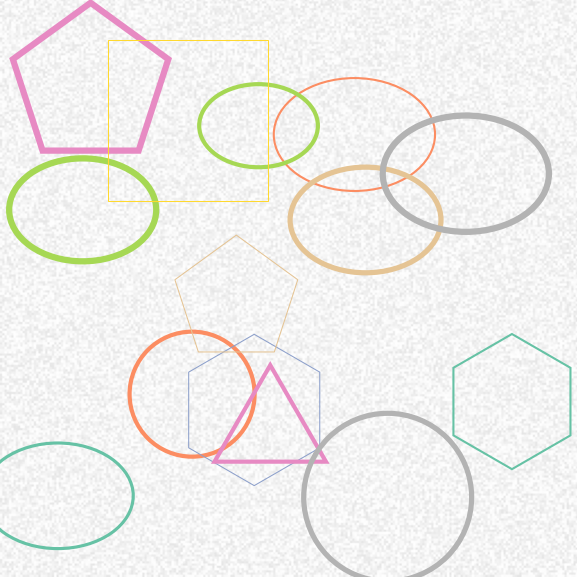[{"shape": "oval", "thickness": 1.5, "radius": 0.65, "center": [0.1, 0.141]}, {"shape": "hexagon", "thickness": 1, "radius": 0.59, "center": [0.886, 0.304]}, {"shape": "circle", "thickness": 2, "radius": 0.54, "center": [0.333, 0.317]}, {"shape": "oval", "thickness": 1, "radius": 0.7, "center": [0.614, 0.766]}, {"shape": "hexagon", "thickness": 0.5, "radius": 0.66, "center": [0.44, 0.289]}, {"shape": "triangle", "thickness": 2, "radius": 0.56, "center": [0.468, 0.255]}, {"shape": "pentagon", "thickness": 3, "radius": 0.71, "center": [0.157, 0.853]}, {"shape": "oval", "thickness": 2, "radius": 0.51, "center": [0.448, 0.781]}, {"shape": "oval", "thickness": 3, "radius": 0.64, "center": [0.143, 0.636]}, {"shape": "square", "thickness": 0.5, "radius": 0.69, "center": [0.326, 0.791]}, {"shape": "pentagon", "thickness": 0.5, "radius": 0.56, "center": [0.409, 0.48]}, {"shape": "oval", "thickness": 2.5, "radius": 0.65, "center": [0.633, 0.618]}, {"shape": "circle", "thickness": 2.5, "radius": 0.73, "center": [0.671, 0.138]}, {"shape": "oval", "thickness": 3, "radius": 0.72, "center": [0.807, 0.698]}]